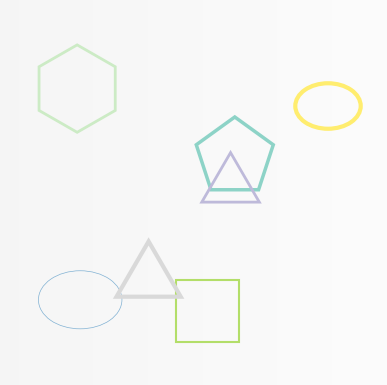[{"shape": "pentagon", "thickness": 2.5, "radius": 0.52, "center": [0.606, 0.592]}, {"shape": "triangle", "thickness": 2, "radius": 0.43, "center": [0.595, 0.518]}, {"shape": "oval", "thickness": 0.5, "radius": 0.54, "center": [0.207, 0.221]}, {"shape": "square", "thickness": 1.5, "radius": 0.41, "center": [0.535, 0.192]}, {"shape": "triangle", "thickness": 3, "radius": 0.48, "center": [0.384, 0.277]}, {"shape": "hexagon", "thickness": 2, "radius": 0.57, "center": [0.199, 0.77]}, {"shape": "oval", "thickness": 3, "radius": 0.42, "center": [0.846, 0.725]}]